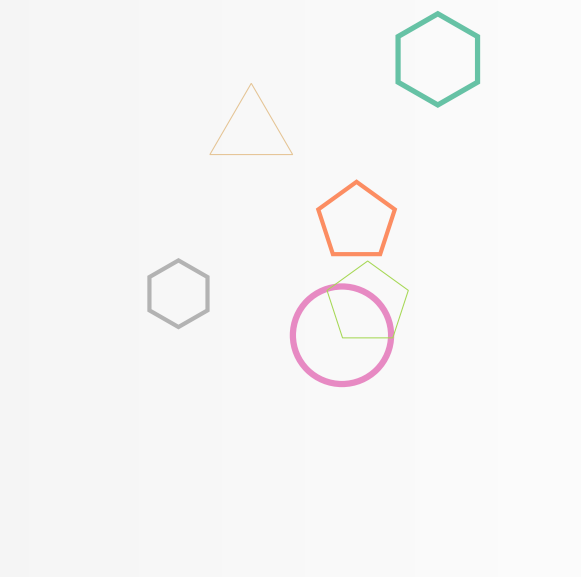[{"shape": "hexagon", "thickness": 2.5, "radius": 0.39, "center": [0.753, 0.896]}, {"shape": "pentagon", "thickness": 2, "radius": 0.35, "center": [0.613, 0.615]}, {"shape": "circle", "thickness": 3, "radius": 0.42, "center": [0.588, 0.419]}, {"shape": "pentagon", "thickness": 0.5, "radius": 0.37, "center": [0.633, 0.474]}, {"shape": "triangle", "thickness": 0.5, "radius": 0.41, "center": [0.432, 0.773]}, {"shape": "hexagon", "thickness": 2, "radius": 0.29, "center": [0.307, 0.491]}]